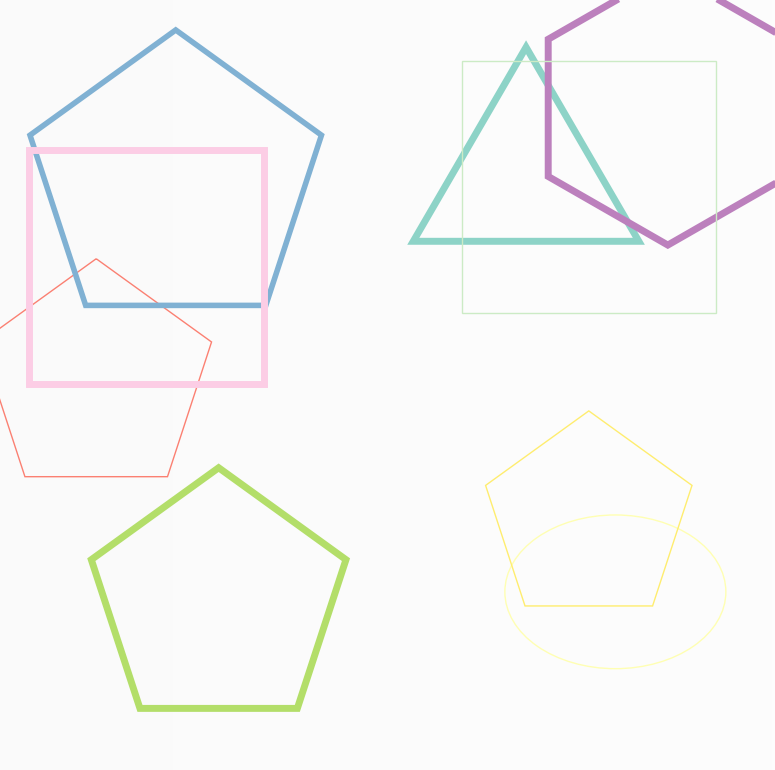[{"shape": "triangle", "thickness": 2.5, "radius": 0.84, "center": [0.679, 0.771]}, {"shape": "oval", "thickness": 0.5, "radius": 0.71, "center": [0.794, 0.231]}, {"shape": "pentagon", "thickness": 0.5, "radius": 0.78, "center": [0.124, 0.508]}, {"shape": "pentagon", "thickness": 2, "radius": 0.99, "center": [0.227, 0.763]}, {"shape": "pentagon", "thickness": 2.5, "radius": 0.86, "center": [0.282, 0.22]}, {"shape": "square", "thickness": 2.5, "radius": 0.76, "center": [0.189, 0.653]}, {"shape": "hexagon", "thickness": 2.5, "radius": 0.89, "center": [0.862, 0.86]}, {"shape": "square", "thickness": 0.5, "radius": 0.82, "center": [0.76, 0.757]}, {"shape": "pentagon", "thickness": 0.5, "radius": 0.7, "center": [0.76, 0.326]}]